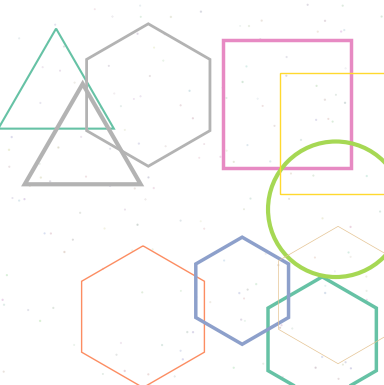[{"shape": "triangle", "thickness": 1.5, "radius": 0.87, "center": [0.146, 0.753]}, {"shape": "hexagon", "thickness": 2.5, "radius": 0.81, "center": [0.837, 0.119]}, {"shape": "hexagon", "thickness": 1, "radius": 0.92, "center": [0.371, 0.177]}, {"shape": "hexagon", "thickness": 2.5, "radius": 0.7, "center": [0.629, 0.245]}, {"shape": "square", "thickness": 2.5, "radius": 0.83, "center": [0.746, 0.73]}, {"shape": "circle", "thickness": 3, "radius": 0.88, "center": [0.872, 0.456]}, {"shape": "square", "thickness": 1, "radius": 0.79, "center": [0.884, 0.653]}, {"shape": "hexagon", "thickness": 0.5, "radius": 0.89, "center": [0.878, 0.234]}, {"shape": "triangle", "thickness": 3, "radius": 0.87, "center": [0.215, 0.608]}, {"shape": "hexagon", "thickness": 2, "radius": 0.92, "center": [0.385, 0.753]}]